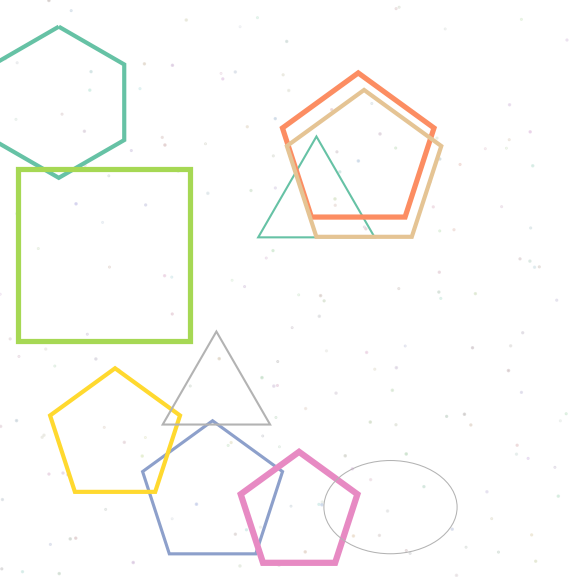[{"shape": "hexagon", "thickness": 2, "radius": 0.65, "center": [0.102, 0.822]}, {"shape": "triangle", "thickness": 1, "radius": 0.58, "center": [0.548, 0.646]}, {"shape": "pentagon", "thickness": 2.5, "radius": 0.69, "center": [0.62, 0.735]}, {"shape": "pentagon", "thickness": 1.5, "radius": 0.64, "center": [0.368, 0.143]}, {"shape": "pentagon", "thickness": 3, "radius": 0.53, "center": [0.518, 0.111]}, {"shape": "square", "thickness": 2.5, "radius": 0.74, "center": [0.181, 0.557]}, {"shape": "pentagon", "thickness": 2, "radius": 0.59, "center": [0.199, 0.243]}, {"shape": "pentagon", "thickness": 2, "radius": 0.7, "center": [0.63, 0.703]}, {"shape": "oval", "thickness": 0.5, "radius": 0.58, "center": [0.676, 0.121]}, {"shape": "triangle", "thickness": 1, "radius": 0.54, "center": [0.375, 0.318]}]